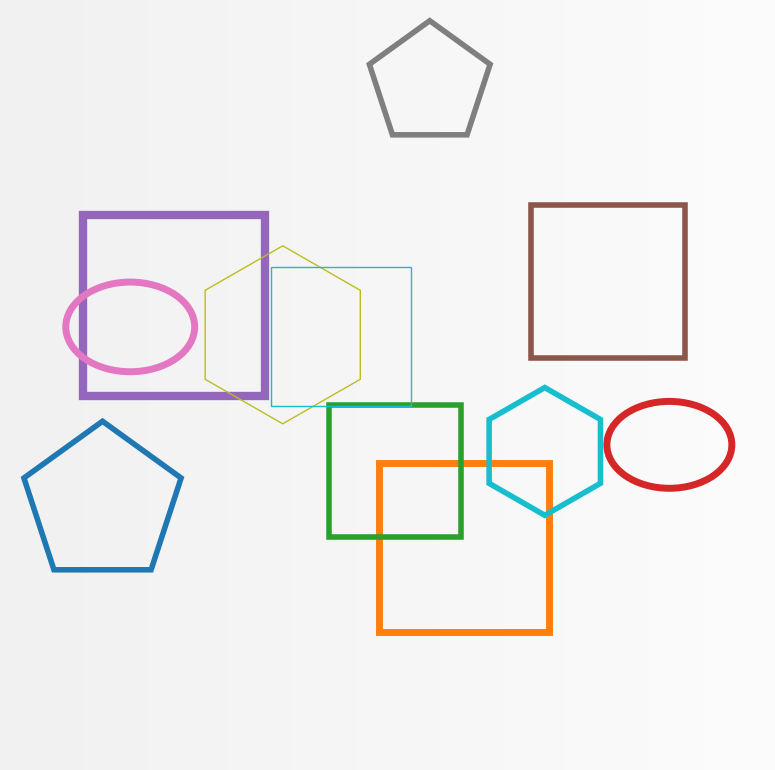[{"shape": "pentagon", "thickness": 2, "radius": 0.53, "center": [0.132, 0.346]}, {"shape": "square", "thickness": 2.5, "radius": 0.55, "center": [0.599, 0.289]}, {"shape": "square", "thickness": 2, "radius": 0.43, "center": [0.51, 0.388]}, {"shape": "oval", "thickness": 2.5, "radius": 0.4, "center": [0.864, 0.422]}, {"shape": "square", "thickness": 3, "radius": 0.59, "center": [0.225, 0.603]}, {"shape": "square", "thickness": 2, "radius": 0.5, "center": [0.784, 0.634]}, {"shape": "oval", "thickness": 2.5, "radius": 0.42, "center": [0.168, 0.575]}, {"shape": "pentagon", "thickness": 2, "radius": 0.41, "center": [0.555, 0.891]}, {"shape": "hexagon", "thickness": 0.5, "radius": 0.58, "center": [0.365, 0.565]}, {"shape": "hexagon", "thickness": 2, "radius": 0.41, "center": [0.703, 0.414]}, {"shape": "square", "thickness": 0.5, "radius": 0.45, "center": [0.44, 0.562]}]